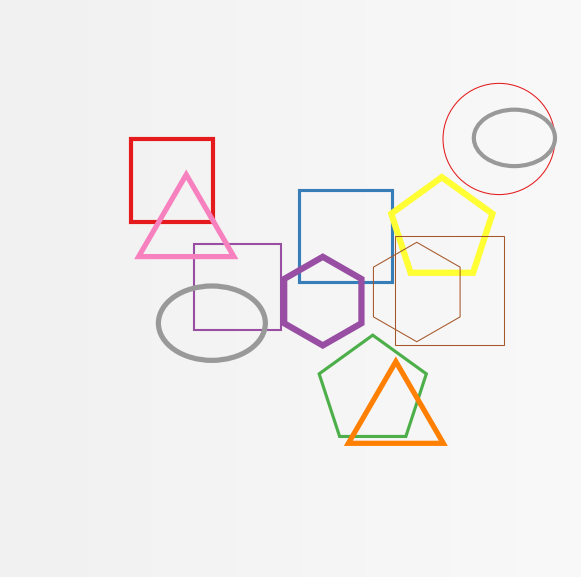[{"shape": "square", "thickness": 2, "radius": 0.36, "center": [0.296, 0.687]}, {"shape": "circle", "thickness": 0.5, "radius": 0.48, "center": [0.858, 0.758]}, {"shape": "square", "thickness": 1.5, "radius": 0.4, "center": [0.594, 0.59]}, {"shape": "pentagon", "thickness": 1.5, "radius": 0.48, "center": [0.641, 0.322]}, {"shape": "hexagon", "thickness": 3, "radius": 0.38, "center": [0.555, 0.478]}, {"shape": "square", "thickness": 1, "radius": 0.37, "center": [0.408, 0.502]}, {"shape": "triangle", "thickness": 2.5, "radius": 0.47, "center": [0.681, 0.279]}, {"shape": "pentagon", "thickness": 3, "radius": 0.46, "center": [0.76, 0.601]}, {"shape": "hexagon", "thickness": 0.5, "radius": 0.43, "center": [0.717, 0.493]}, {"shape": "square", "thickness": 0.5, "radius": 0.47, "center": [0.773, 0.496]}, {"shape": "triangle", "thickness": 2.5, "radius": 0.47, "center": [0.32, 0.602]}, {"shape": "oval", "thickness": 2.5, "radius": 0.46, "center": [0.365, 0.44]}, {"shape": "oval", "thickness": 2, "radius": 0.35, "center": [0.885, 0.76]}]